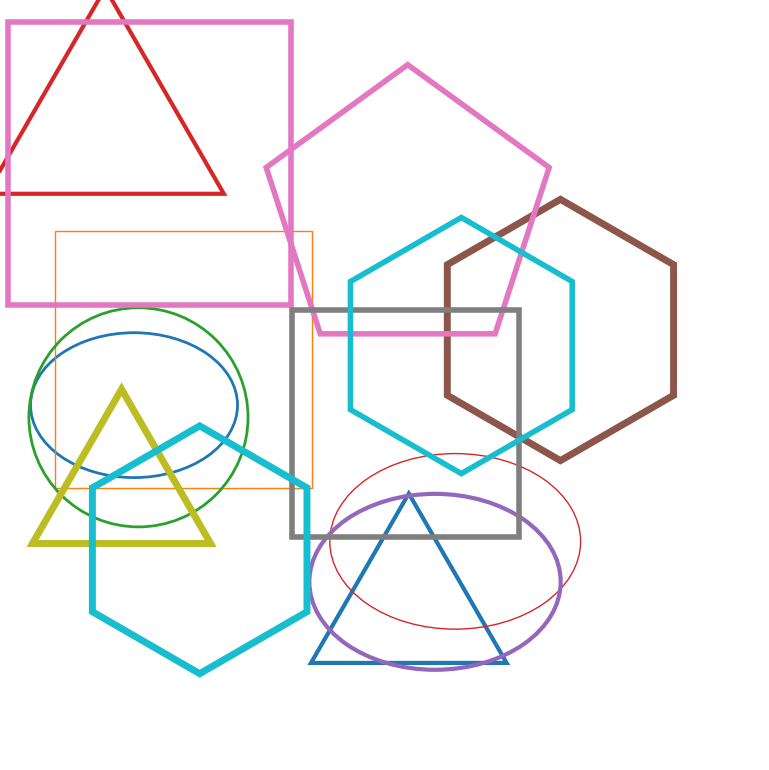[{"shape": "triangle", "thickness": 1.5, "radius": 0.73, "center": [0.531, 0.212]}, {"shape": "oval", "thickness": 1, "radius": 0.67, "center": [0.174, 0.474]}, {"shape": "square", "thickness": 0.5, "radius": 0.83, "center": [0.238, 0.533]}, {"shape": "circle", "thickness": 1, "radius": 0.71, "center": [0.18, 0.458]}, {"shape": "triangle", "thickness": 1.5, "radius": 0.89, "center": [0.137, 0.837]}, {"shape": "oval", "thickness": 0.5, "radius": 0.81, "center": [0.591, 0.297]}, {"shape": "oval", "thickness": 1.5, "radius": 0.82, "center": [0.565, 0.244]}, {"shape": "hexagon", "thickness": 2.5, "radius": 0.85, "center": [0.728, 0.571]}, {"shape": "pentagon", "thickness": 2, "radius": 0.97, "center": [0.529, 0.723]}, {"shape": "square", "thickness": 2, "radius": 0.92, "center": [0.194, 0.787]}, {"shape": "square", "thickness": 2, "radius": 0.74, "center": [0.527, 0.45]}, {"shape": "triangle", "thickness": 2.5, "radius": 0.67, "center": [0.158, 0.361]}, {"shape": "hexagon", "thickness": 2.5, "radius": 0.8, "center": [0.259, 0.286]}, {"shape": "hexagon", "thickness": 2, "radius": 0.83, "center": [0.599, 0.551]}]